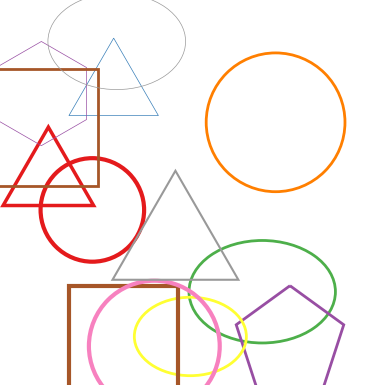[{"shape": "triangle", "thickness": 2.5, "radius": 0.68, "center": [0.126, 0.534]}, {"shape": "circle", "thickness": 3, "radius": 0.67, "center": [0.24, 0.455]}, {"shape": "triangle", "thickness": 0.5, "radius": 0.67, "center": [0.295, 0.767]}, {"shape": "oval", "thickness": 2, "radius": 0.95, "center": [0.681, 0.242]}, {"shape": "pentagon", "thickness": 2, "radius": 0.73, "center": [0.753, 0.111]}, {"shape": "hexagon", "thickness": 0.5, "radius": 0.68, "center": [0.107, 0.757]}, {"shape": "circle", "thickness": 2, "radius": 0.9, "center": [0.716, 0.682]}, {"shape": "oval", "thickness": 2, "radius": 0.73, "center": [0.494, 0.126]}, {"shape": "square", "thickness": 2, "radius": 0.76, "center": [0.104, 0.668]}, {"shape": "square", "thickness": 3, "radius": 0.71, "center": [0.321, 0.116]}, {"shape": "circle", "thickness": 3, "radius": 0.85, "center": [0.401, 0.101]}, {"shape": "triangle", "thickness": 1.5, "radius": 0.94, "center": [0.456, 0.368]}, {"shape": "oval", "thickness": 0.5, "radius": 0.89, "center": [0.303, 0.892]}]